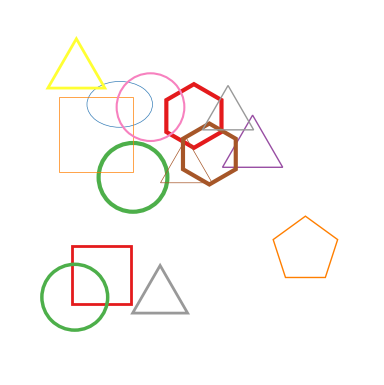[{"shape": "square", "thickness": 2, "radius": 0.38, "center": [0.264, 0.286]}, {"shape": "hexagon", "thickness": 3, "radius": 0.41, "center": [0.504, 0.699]}, {"shape": "oval", "thickness": 0.5, "radius": 0.43, "center": [0.311, 0.729]}, {"shape": "circle", "thickness": 3, "radius": 0.45, "center": [0.345, 0.539]}, {"shape": "circle", "thickness": 2.5, "radius": 0.43, "center": [0.194, 0.228]}, {"shape": "triangle", "thickness": 1, "radius": 0.45, "center": [0.656, 0.611]}, {"shape": "square", "thickness": 0.5, "radius": 0.48, "center": [0.249, 0.65]}, {"shape": "pentagon", "thickness": 1, "radius": 0.44, "center": [0.793, 0.35]}, {"shape": "triangle", "thickness": 2, "radius": 0.43, "center": [0.198, 0.814]}, {"shape": "hexagon", "thickness": 3, "radius": 0.4, "center": [0.544, 0.6]}, {"shape": "triangle", "thickness": 0.5, "radius": 0.39, "center": [0.484, 0.564]}, {"shape": "circle", "thickness": 1.5, "radius": 0.44, "center": [0.391, 0.722]}, {"shape": "triangle", "thickness": 1, "radius": 0.38, "center": [0.592, 0.701]}, {"shape": "triangle", "thickness": 2, "radius": 0.41, "center": [0.416, 0.228]}]